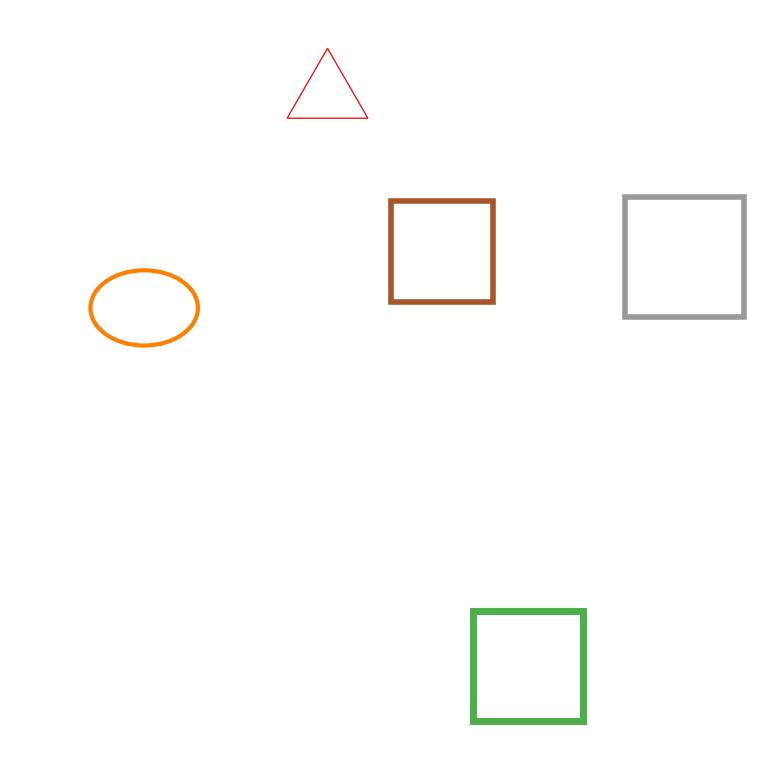[{"shape": "triangle", "thickness": 0.5, "radius": 0.3, "center": [0.425, 0.877]}, {"shape": "square", "thickness": 2.5, "radius": 0.36, "center": [0.686, 0.135]}, {"shape": "oval", "thickness": 1.5, "radius": 0.35, "center": [0.187, 0.6]}, {"shape": "square", "thickness": 2, "radius": 0.33, "center": [0.574, 0.674]}, {"shape": "square", "thickness": 2, "radius": 0.39, "center": [0.889, 0.666]}]